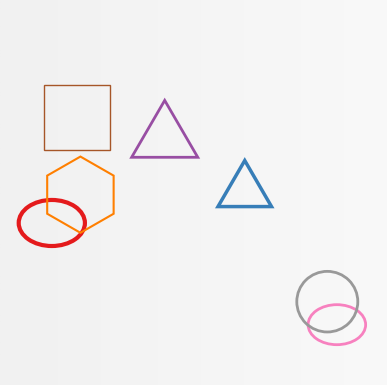[{"shape": "oval", "thickness": 3, "radius": 0.43, "center": [0.134, 0.421]}, {"shape": "triangle", "thickness": 2.5, "radius": 0.4, "center": [0.632, 0.503]}, {"shape": "triangle", "thickness": 2, "radius": 0.49, "center": [0.425, 0.641]}, {"shape": "hexagon", "thickness": 1.5, "radius": 0.49, "center": [0.208, 0.494]}, {"shape": "square", "thickness": 1, "radius": 0.43, "center": [0.199, 0.694]}, {"shape": "oval", "thickness": 2, "radius": 0.37, "center": [0.869, 0.157]}, {"shape": "circle", "thickness": 2, "radius": 0.39, "center": [0.845, 0.216]}]